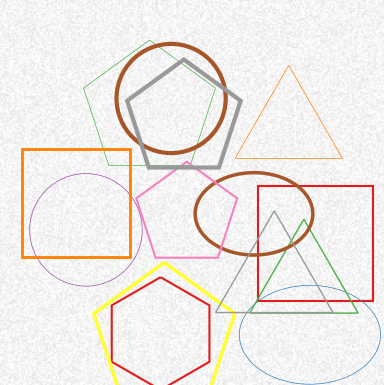[{"shape": "hexagon", "thickness": 1.5, "radius": 0.73, "center": [0.417, 0.134]}, {"shape": "square", "thickness": 1.5, "radius": 0.75, "center": [0.82, 0.368]}, {"shape": "oval", "thickness": 0.5, "radius": 0.92, "center": [0.805, 0.13]}, {"shape": "pentagon", "thickness": 0.5, "radius": 0.9, "center": [0.388, 0.716]}, {"shape": "triangle", "thickness": 1, "radius": 0.81, "center": [0.789, 0.268]}, {"shape": "circle", "thickness": 0.5, "radius": 0.73, "center": [0.223, 0.403]}, {"shape": "square", "thickness": 2, "radius": 0.7, "center": [0.198, 0.473]}, {"shape": "triangle", "thickness": 0.5, "radius": 0.81, "center": [0.75, 0.669]}, {"shape": "pentagon", "thickness": 2.5, "radius": 0.96, "center": [0.427, 0.126]}, {"shape": "oval", "thickness": 2.5, "radius": 0.76, "center": [0.66, 0.445]}, {"shape": "circle", "thickness": 3, "radius": 0.71, "center": [0.444, 0.744]}, {"shape": "pentagon", "thickness": 1.5, "radius": 0.69, "center": [0.485, 0.442]}, {"shape": "triangle", "thickness": 1, "radius": 0.88, "center": [0.712, 0.276]}, {"shape": "pentagon", "thickness": 3, "radius": 0.78, "center": [0.478, 0.69]}]